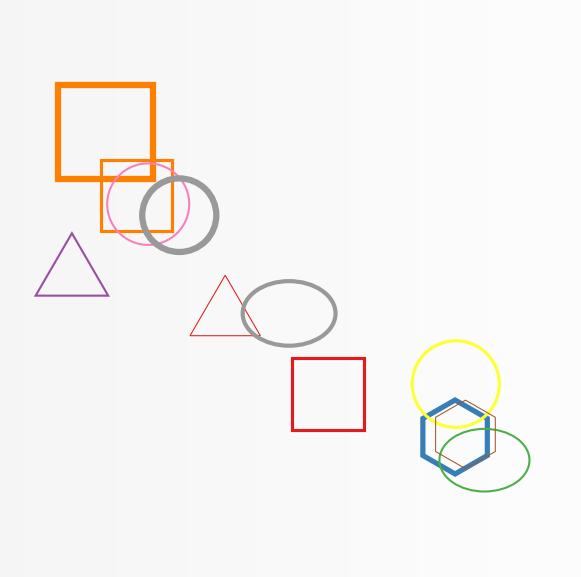[{"shape": "square", "thickness": 1.5, "radius": 0.31, "center": [0.565, 0.317]}, {"shape": "triangle", "thickness": 0.5, "radius": 0.35, "center": [0.387, 0.453]}, {"shape": "hexagon", "thickness": 2.5, "radius": 0.32, "center": [0.783, 0.242]}, {"shape": "oval", "thickness": 1, "radius": 0.39, "center": [0.833, 0.202]}, {"shape": "triangle", "thickness": 1, "radius": 0.36, "center": [0.124, 0.523]}, {"shape": "square", "thickness": 3, "radius": 0.41, "center": [0.182, 0.77]}, {"shape": "square", "thickness": 1.5, "radius": 0.31, "center": [0.235, 0.66]}, {"shape": "circle", "thickness": 1.5, "radius": 0.37, "center": [0.784, 0.334]}, {"shape": "hexagon", "thickness": 0.5, "radius": 0.3, "center": [0.801, 0.247]}, {"shape": "circle", "thickness": 1, "radius": 0.35, "center": [0.255, 0.646]}, {"shape": "oval", "thickness": 2, "radius": 0.4, "center": [0.497, 0.456]}, {"shape": "circle", "thickness": 3, "radius": 0.32, "center": [0.308, 0.627]}]